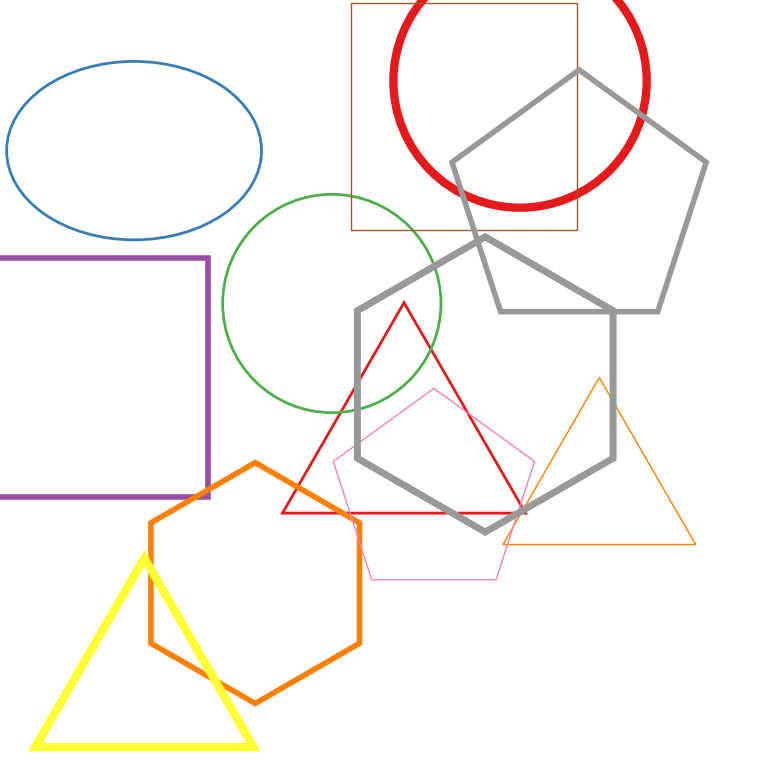[{"shape": "circle", "thickness": 3, "radius": 0.82, "center": [0.675, 0.895]}, {"shape": "triangle", "thickness": 1, "radius": 0.91, "center": [0.525, 0.425]}, {"shape": "oval", "thickness": 1, "radius": 0.83, "center": [0.174, 0.804]}, {"shape": "circle", "thickness": 1, "radius": 0.71, "center": [0.431, 0.606]}, {"shape": "square", "thickness": 2, "radius": 0.78, "center": [0.114, 0.51]}, {"shape": "hexagon", "thickness": 2, "radius": 0.78, "center": [0.331, 0.243]}, {"shape": "triangle", "thickness": 0.5, "radius": 0.72, "center": [0.778, 0.365]}, {"shape": "triangle", "thickness": 3, "radius": 0.82, "center": [0.187, 0.111]}, {"shape": "square", "thickness": 0.5, "radius": 0.74, "center": [0.603, 0.849]}, {"shape": "pentagon", "thickness": 0.5, "radius": 0.69, "center": [0.563, 0.358]}, {"shape": "hexagon", "thickness": 2.5, "radius": 0.96, "center": [0.63, 0.501]}, {"shape": "pentagon", "thickness": 2, "radius": 0.87, "center": [0.752, 0.736]}]